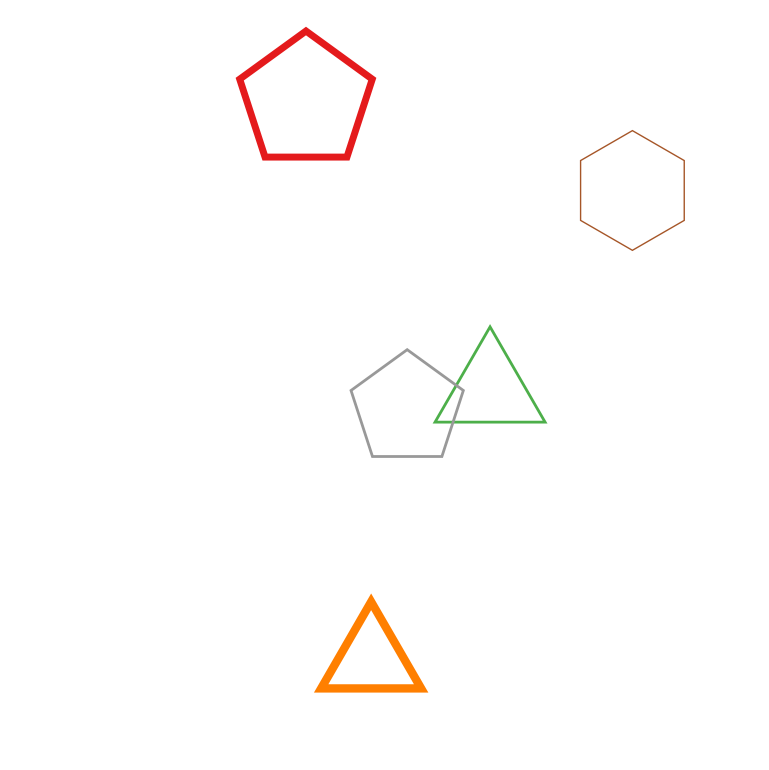[{"shape": "pentagon", "thickness": 2.5, "radius": 0.45, "center": [0.397, 0.869]}, {"shape": "triangle", "thickness": 1, "radius": 0.41, "center": [0.636, 0.493]}, {"shape": "triangle", "thickness": 3, "radius": 0.37, "center": [0.482, 0.143]}, {"shape": "hexagon", "thickness": 0.5, "radius": 0.39, "center": [0.821, 0.753]}, {"shape": "pentagon", "thickness": 1, "radius": 0.38, "center": [0.529, 0.469]}]